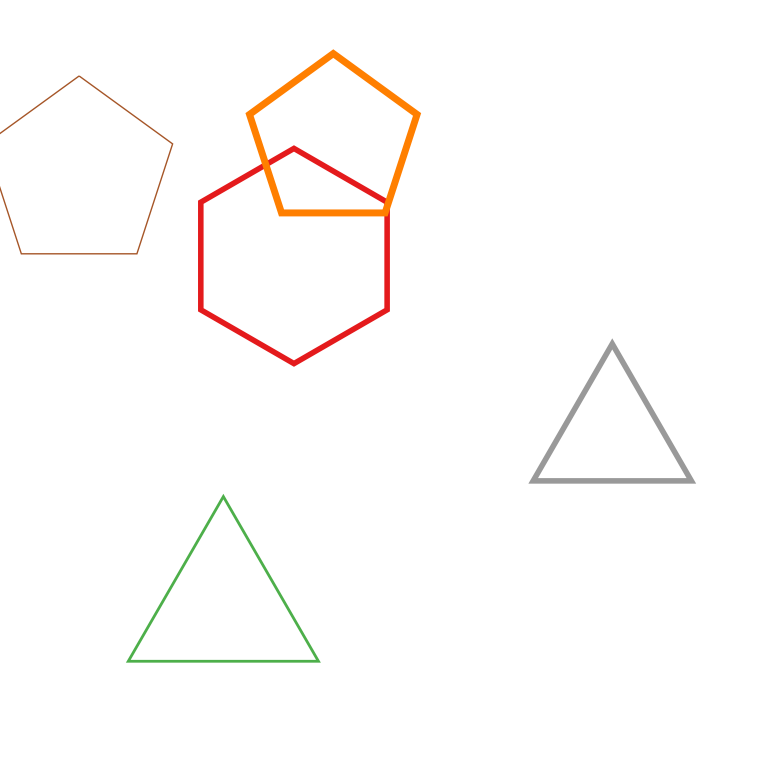[{"shape": "hexagon", "thickness": 2, "radius": 0.7, "center": [0.382, 0.668]}, {"shape": "triangle", "thickness": 1, "radius": 0.71, "center": [0.29, 0.213]}, {"shape": "pentagon", "thickness": 2.5, "radius": 0.57, "center": [0.433, 0.816]}, {"shape": "pentagon", "thickness": 0.5, "radius": 0.64, "center": [0.103, 0.774]}, {"shape": "triangle", "thickness": 2, "radius": 0.59, "center": [0.795, 0.435]}]